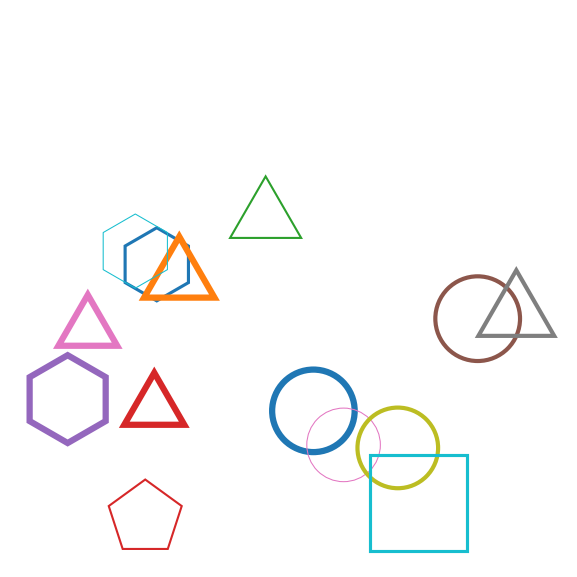[{"shape": "hexagon", "thickness": 1.5, "radius": 0.32, "center": [0.271, 0.541]}, {"shape": "circle", "thickness": 3, "radius": 0.36, "center": [0.543, 0.288]}, {"shape": "triangle", "thickness": 3, "radius": 0.35, "center": [0.31, 0.519]}, {"shape": "triangle", "thickness": 1, "radius": 0.36, "center": [0.46, 0.623]}, {"shape": "pentagon", "thickness": 1, "radius": 0.33, "center": [0.251, 0.102]}, {"shape": "triangle", "thickness": 3, "radius": 0.3, "center": [0.267, 0.294]}, {"shape": "hexagon", "thickness": 3, "radius": 0.38, "center": [0.117, 0.308]}, {"shape": "circle", "thickness": 2, "radius": 0.37, "center": [0.827, 0.447]}, {"shape": "triangle", "thickness": 3, "radius": 0.29, "center": [0.152, 0.43]}, {"shape": "circle", "thickness": 0.5, "radius": 0.32, "center": [0.595, 0.229]}, {"shape": "triangle", "thickness": 2, "radius": 0.38, "center": [0.894, 0.455]}, {"shape": "circle", "thickness": 2, "radius": 0.35, "center": [0.689, 0.224]}, {"shape": "hexagon", "thickness": 0.5, "radius": 0.32, "center": [0.234, 0.564]}, {"shape": "square", "thickness": 1.5, "radius": 0.42, "center": [0.725, 0.128]}]